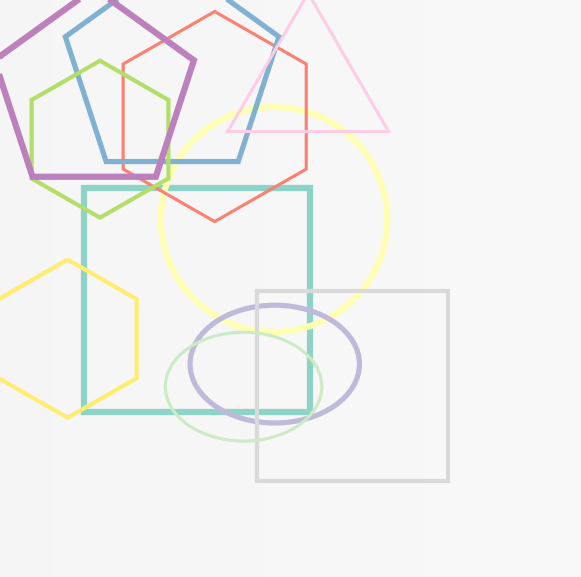[{"shape": "square", "thickness": 3, "radius": 0.97, "center": [0.339, 0.48]}, {"shape": "circle", "thickness": 3, "radius": 0.97, "center": [0.471, 0.619]}, {"shape": "oval", "thickness": 2.5, "radius": 0.73, "center": [0.473, 0.369]}, {"shape": "hexagon", "thickness": 1.5, "radius": 0.91, "center": [0.369, 0.797]}, {"shape": "pentagon", "thickness": 2.5, "radius": 0.97, "center": [0.296, 0.876]}, {"shape": "hexagon", "thickness": 2, "radius": 0.68, "center": [0.172, 0.758]}, {"shape": "triangle", "thickness": 1.5, "radius": 0.8, "center": [0.53, 0.851]}, {"shape": "square", "thickness": 2, "radius": 0.82, "center": [0.606, 0.331]}, {"shape": "pentagon", "thickness": 3, "radius": 0.9, "center": [0.162, 0.839]}, {"shape": "oval", "thickness": 1.5, "radius": 0.67, "center": [0.419, 0.33]}, {"shape": "hexagon", "thickness": 2, "radius": 0.68, "center": [0.116, 0.413]}]